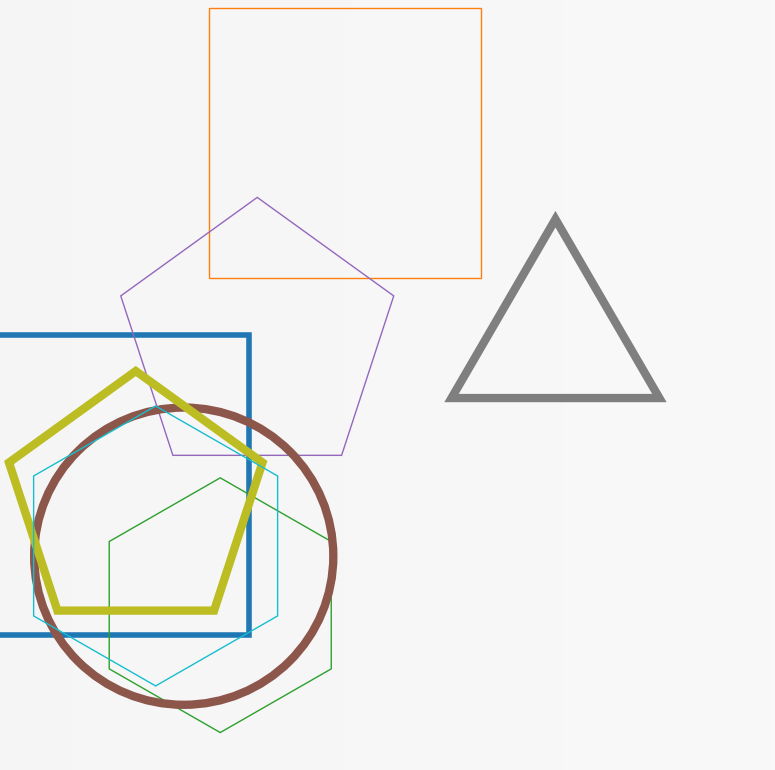[{"shape": "square", "thickness": 2, "radius": 0.97, "center": [0.127, 0.37]}, {"shape": "square", "thickness": 0.5, "radius": 0.88, "center": [0.445, 0.814]}, {"shape": "hexagon", "thickness": 0.5, "radius": 0.83, "center": [0.284, 0.214]}, {"shape": "pentagon", "thickness": 0.5, "radius": 0.93, "center": [0.332, 0.558]}, {"shape": "circle", "thickness": 3, "radius": 0.96, "center": [0.237, 0.278]}, {"shape": "triangle", "thickness": 3, "radius": 0.77, "center": [0.717, 0.56]}, {"shape": "pentagon", "thickness": 3, "radius": 0.86, "center": [0.175, 0.346]}, {"shape": "hexagon", "thickness": 0.5, "radius": 0.91, "center": [0.201, 0.291]}]